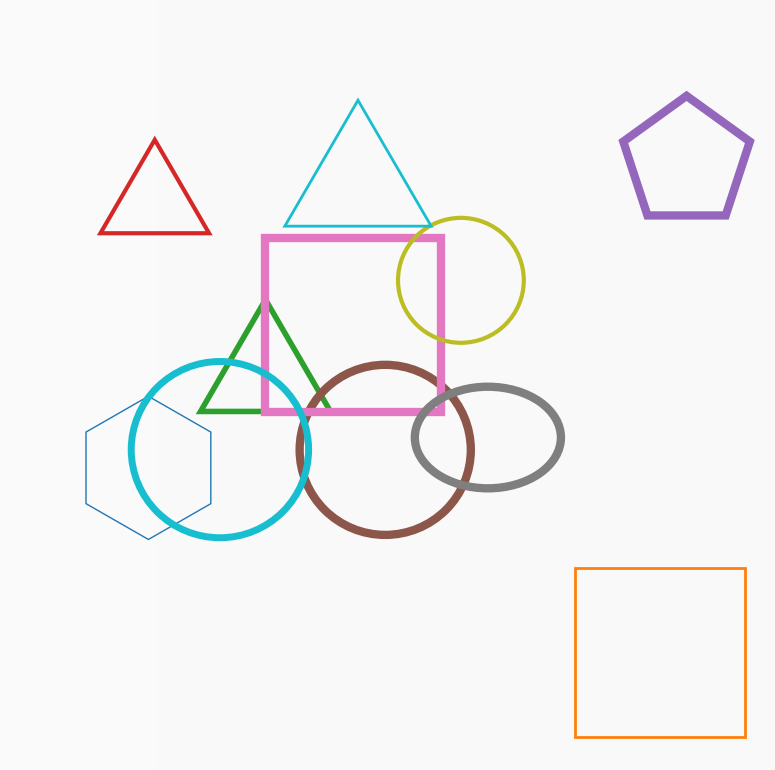[{"shape": "hexagon", "thickness": 0.5, "radius": 0.46, "center": [0.192, 0.392]}, {"shape": "square", "thickness": 1, "radius": 0.55, "center": [0.852, 0.153]}, {"shape": "triangle", "thickness": 2, "radius": 0.48, "center": [0.343, 0.514]}, {"shape": "triangle", "thickness": 1.5, "radius": 0.4, "center": [0.2, 0.738]}, {"shape": "pentagon", "thickness": 3, "radius": 0.43, "center": [0.886, 0.79]}, {"shape": "circle", "thickness": 3, "radius": 0.55, "center": [0.497, 0.416]}, {"shape": "square", "thickness": 3, "radius": 0.57, "center": [0.456, 0.578]}, {"shape": "oval", "thickness": 3, "radius": 0.47, "center": [0.63, 0.432]}, {"shape": "circle", "thickness": 1.5, "radius": 0.41, "center": [0.595, 0.636]}, {"shape": "circle", "thickness": 2.5, "radius": 0.57, "center": [0.284, 0.416]}, {"shape": "triangle", "thickness": 1, "radius": 0.55, "center": [0.462, 0.761]}]